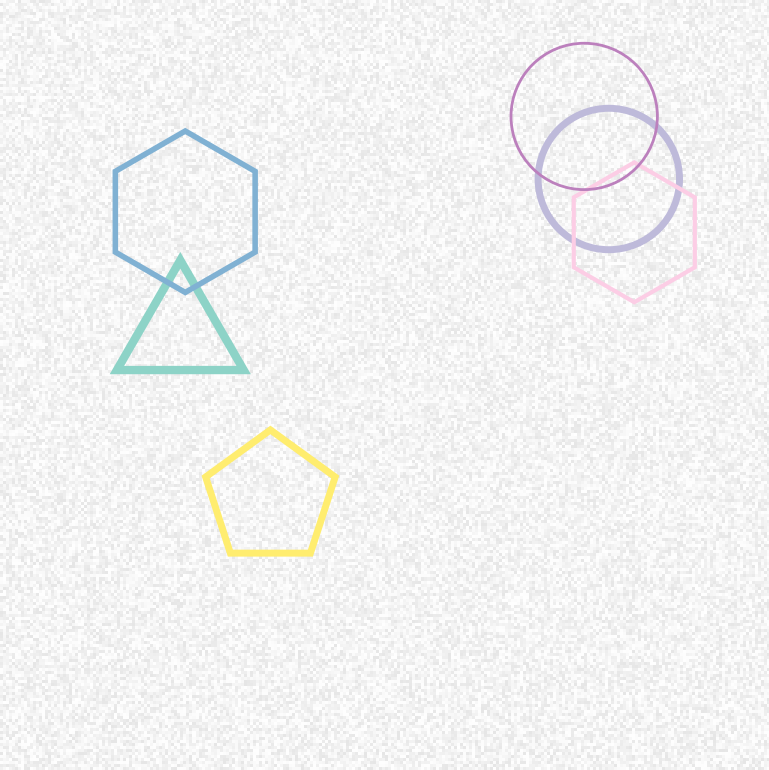[{"shape": "triangle", "thickness": 3, "radius": 0.48, "center": [0.234, 0.567]}, {"shape": "circle", "thickness": 2.5, "radius": 0.46, "center": [0.791, 0.768]}, {"shape": "hexagon", "thickness": 2, "radius": 0.52, "center": [0.241, 0.725]}, {"shape": "hexagon", "thickness": 1.5, "radius": 0.45, "center": [0.824, 0.698]}, {"shape": "circle", "thickness": 1, "radius": 0.48, "center": [0.759, 0.849]}, {"shape": "pentagon", "thickness": 2.5, "radius": 0.44, "center": [0.351, 0.353]}]